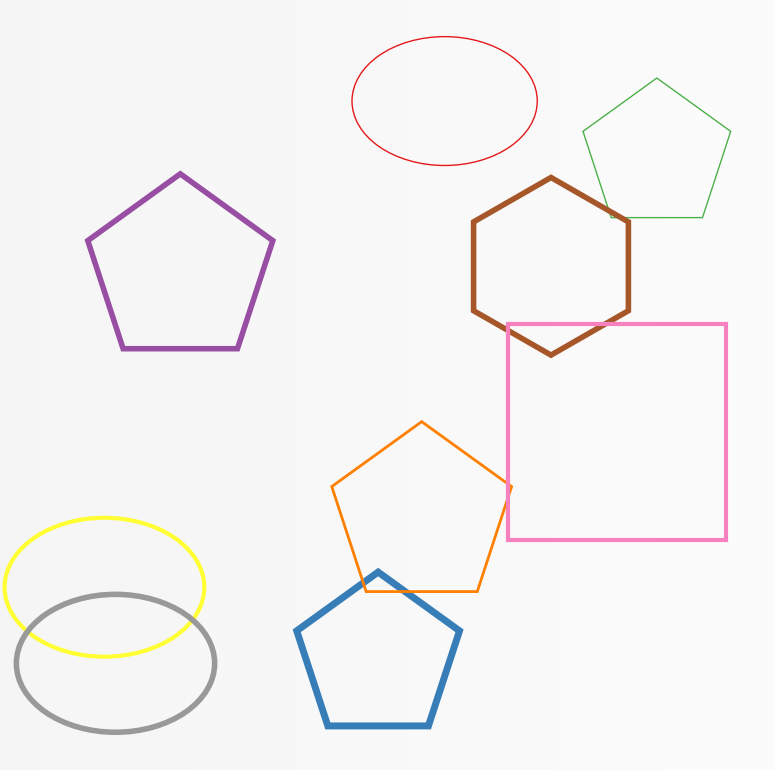[{"shape": "oval", "thickness": 0.5, "radius": 0.6, "center": [0.574, 0.869]}, {"shape": "pentagon", "thickness": 2.5, "radius": 0.55, "center": [0.488, 0.147]}, {"shape": "pentagon", "thickness": 0.5, "radius": 0.5, "center": [0.848, 0.798]}, {"shape": "pentagon", "thickness": 2, "radius": 0.63, "center": [0.233, 0.649]}, {"shape": "pentagon", "thickness": 1, "radius": 0.61, "center": [0.544, 0.33]}, {"shape": "oval", "thickness": 1.5, "radius": 0.64, "center": [0.135, 0.237]}, {"shape": "hexagon", "thickness": 2, "radius": 0.58, "center": [0.711, 0.654]}, {"shape": "square", "thickness": 1.5, "radius": 0.7, "center": [0.796, 0.439]}, {"shape": "oval", "thickness": 2, "radius": 0.64, "center": [0.149, 0.139]}]